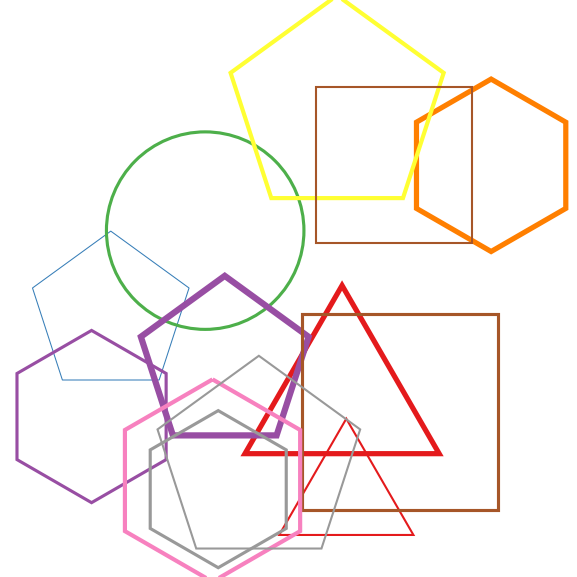[{"shape": "triangle", "thickness": 2.5, "radius": 0.97, "center": [0.592, 0.311]}, {"shape": "triangle", "thickness": 1, "radius": 0.67, "center": [0.6, 0.14]}, {"shape": "pentagon", "thickness": 0.5, "radius": 0.71, "center": [0.192, 0.456]}, {"shape": "circle", "thickness": 1.5, "radius": 0.85, "center": [0.355, 0.6]}, {"shape": "hexagon", "thickness": 1.5, "radius": 0.75, "center": [0.159, 0.278]}, {"shape": "pentagon", "thickness": 3, "radius": 0.76, "center": [0.389, 0.369]}, {"shape": "hexagon", "thickness": 2.5, "radius": 0.75, "center": [0.85, 0.713]}, {"shape": "pentagon", "thickness": 2, "radius": 0.97, "center": [0.584, 0.813]}, {"shape": "square", "thickness": 1.5, "radius": 0.85, "center": [0.693, 0.286]}, {"shape": "square", "thickness": 1, "radius": 0.67, "center": [0.682, 0.713]}, {"shape": "hexagon", "thickness": 2, "radius": 0.88, "center": [0.368, 0.167]}, {"shape": "pentagon", "thickness": 1, "radius": 0.92, "center": [0.448, 0.199]}, {"shape": "hexagon", "thickness": 1.5, "radius": 0.68, "center": [0.378, 0.152]}]